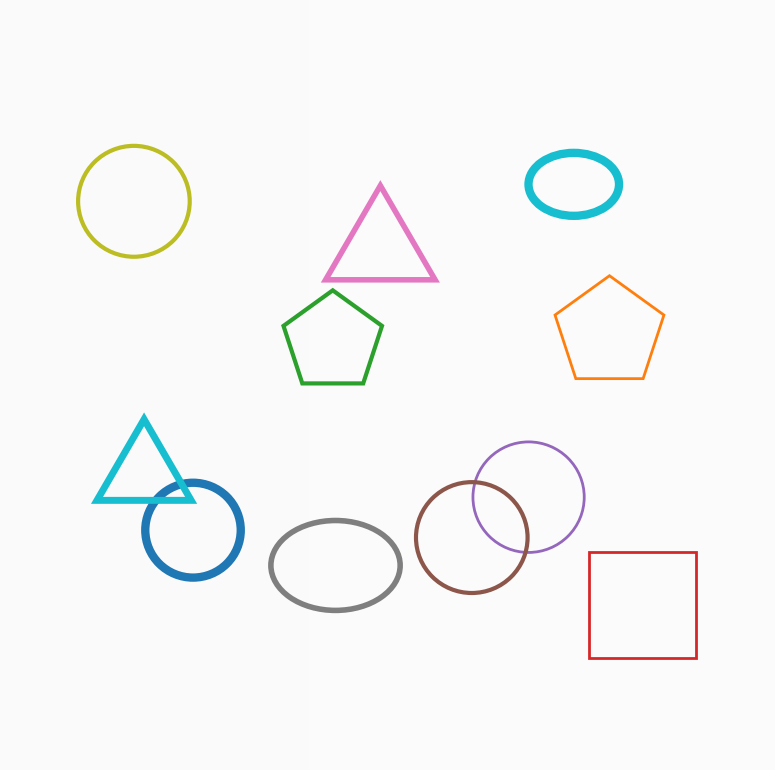[{"shape": "circle", "thickness": 3, "radius": 0.31, "center": [0.249, 0.311]}, {"shape": "pentagon", "thickness": 1, "radius": 0.37, "center": [0.786, 0.568]}, {"shape": "pentagon", "thickness": 1.5, "radius": 0.33, "center": [0.429, 0.556]}, {"shape": "square", "thickness": 1, "radius": 0.34, "center": [0.829, 0.215]}, {"shape": "circle", "thickness": 1, "radius": 0.36, "center": [0.682, 0.354]}, {"shape": "circle", "thickness": 1.5, "radius": 0.36, "center": [0.609, 0.302]}, {"shape": "triangle", "thickness": 2, "radius": 0.41, "center": [0.491, 0.677]}, {"shape": "oval", "thickness": 2, "radius": 0.42, "center": [0.433, 0.266]}, {"shape": "circle", "thickness": 1.5, "radius": 0.36, "center": [0.173, 0.739]}, {"shape": "oval", "thickness": 3, "radius": 0.29, "center": [0.74, 0.761]}, {"shape": "triangle", "thickness": 2.5, "radius": 0.35, "center": [0.186, 0.385]}]